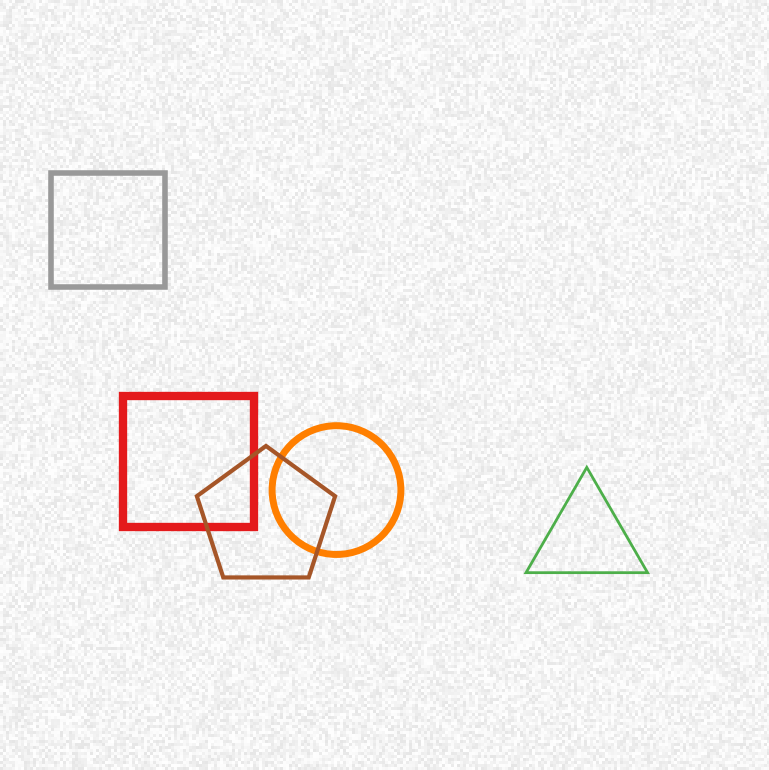[{"shape": "square", "thickness": 3, "radius": 0.43, "center": [0.245, 0.401]}, {"shape": "triangle", "thickness": 1, "radius": 0.46, "center": [0.762, 0.302]}, {"shape": "circle", "thickness": 2.5, "radius": 0.42, "center": [0.437, 0.364]}, {"shape": "pentagon", "thickness": 1.5, "radius": 0.47, "center": [0.345, 0.326]}, {"shape": "square", "thickness": 2, "radius": 0.37, "center": [0.14, 0.701]}]